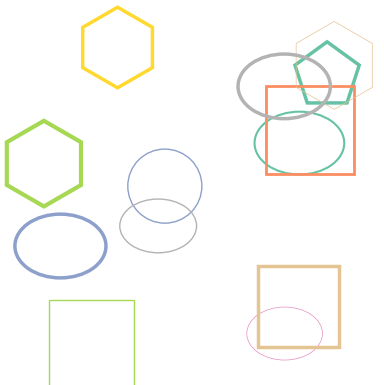[{"shape": "oval", "thickness": 1.5, "radius": 0.58, "center": [0.778, 0.628]}, {"shape": "pentagon", "thickness": 2.5, "radius": 0.44, "center": [0.85, 0.804]}, {"shape": "square", "thickness": 2, "radius": 0.57, "center": [0.804, 0.663]}, {"shape": "circle", "thickness": 1, "radius": 0.48, "center": [0.428, 0.517]}, {"shape": "oval", "thickness": 2.5, "radius": 0.59, "center": [0.157, 0.361]}, {"shape": "oval", "thickness": 0.5, "radius": 0.49, "center": [0.739, 0.134]}, {"shape": "hexagon", "thickness": 3, "radius": 0.56, "center": [0.114, 0.575]}, {"shape": "square", "thickness": 1, "radius": 0.56, "center": [0.238, 0.109]}, {"shape": "hexagon", "thickness": 2.5, "radius": 0.52, "center": [0.305, 0.877]}, {"shape": "hexagon", "thickness": 0.5, "radius": 0.57, "center": [0.868, 0.83]}, {"shape": "square", "thickness": 2.5, "radius": 0.52, "center": [0.776, 0.204]}, {"shape": "oval", "thickness": 2.5, "radius": 0.6, "center": [0.738, 0.776]}, {"shape": "oval", "thickness": 1, "radius": 0.5, "center": [0.411, 0.413]}]